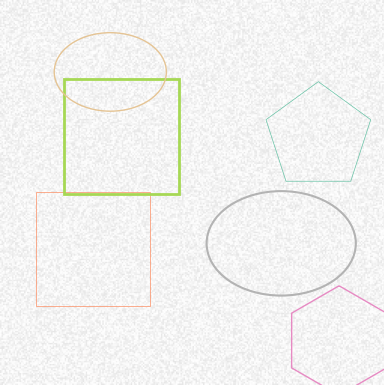[{"shape": "pentagon", "thickness": 0.5, "radius": 0.72, "center": [0.827, 0.645]}, {"shape": "square", "thickness": 0.5, "radius": 0.74, "center": [0.241, 0.353]}, {"shape": "hexagon", "thickness": 1, "radius": 0.71, "center": [0.881, 0.115]}, {"shape": "square", "thickness": 2, "radius": 0.74, "center": [0.315, 0.646]}, {"shape": "oval", "thickness": 1, "radius": 0.73, "center": [0.287, 0.813]}, {"shape": "oval", "thickness": 1.5, "radius": 0.97, "center": [0.73, 0.368]}]